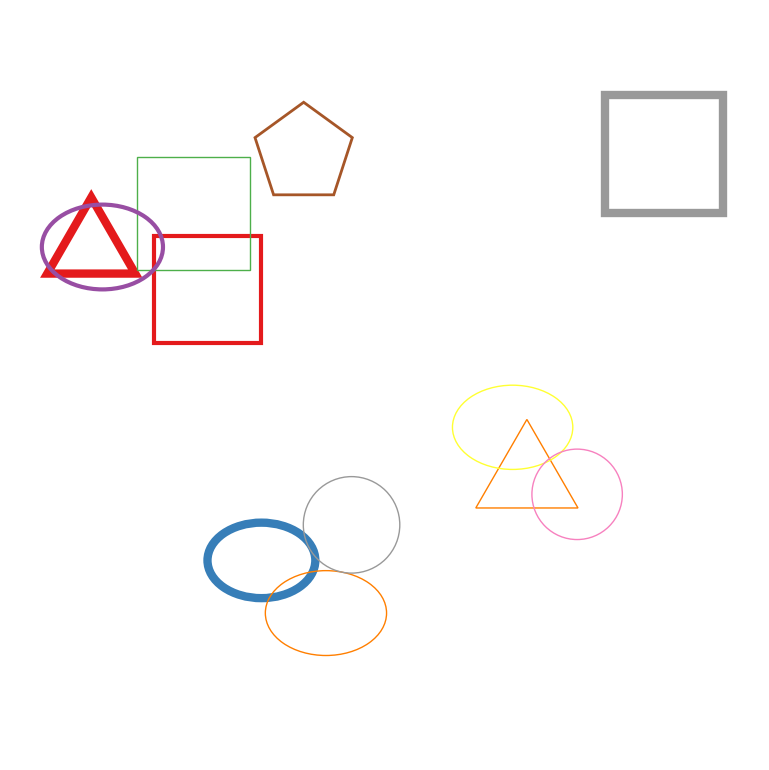[{"shape": "triangle", "thickness": 3, "radius": 0.33, "center": [0.119, 0.678]}, {"shape": "square", "thickness": 1.5, "radius": 0.35, "center": [0.269, 0.624]}, {"shape": "oval", "thickness": 3, "radius": 0.35, "center": [0.339, 0.272]}, {"shape": "square", "thickness": 0.5, "radius": 0.37, "center": [0.252, 0.722]}, {"shape": "oval", "thickness": 1.5, "radius": 0.39, "center": [0.133, 0.679]}, {"shape": "oval", "thickness": 0.5, "radius": 0.39, "center": [0.423, 0.204]}, {"shape": "triangle", "thickness": 0.5, "radius": 0.38, "center": [0.684, 0.379]}, {"shape": "oval", "thickness": 0.5, "radius": 0.39, "center": [0.666, 0.445]}, {"shape": "pentagon", "thickness": 1, "radius": 0.33, "center": [0.394, 0.801]}, {"shape": "circle", "thickness": 0.5, "radius": 0.29, "center": [0.75, 0.358]}, {"shape": "square", "thickness": 3, "radius": 0.38, "center": [0.862, 0.8]}, {"shape": "circle", "thickness": 0.5, "radius": 0.31, "center": [0.457, 0.318]}]